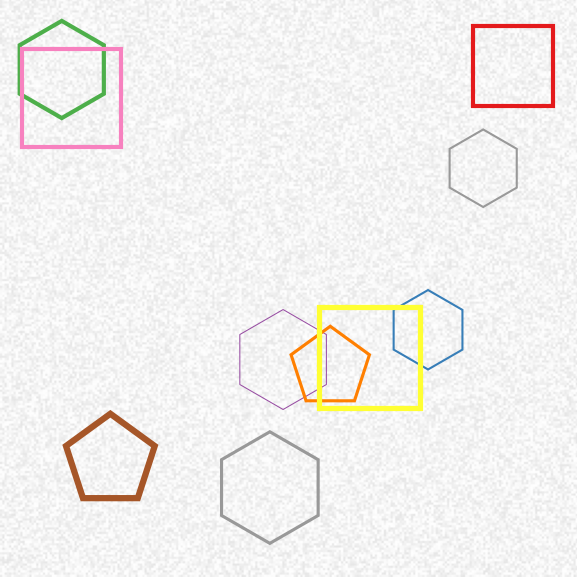[{"shape": "square", "thickness": 2, "radius": 0.34, "center": [0.888, 0.885]}, {"shape": "hexagon", "thickness": 1, "radius": 0.34, "center": [0.741, 0.428]}, {"shape": "hexagon", "thickness": 2, "radius": 0.42, "center": [0.107, 0.879]}, {"shape": "hexagon", "thickness": 0.5, "radius": 0.43, "center": [0.49, 0.377]}, {"shape": "pentagon", "thickness": 1.5, "radius": 0.36, "center": [0.572, 0.363]}, {"shape": "square", "thickness": 2.5, "radius": 0.44, "center": [0.64, 0.38]}, {"shape": "pentagon", "thickness": 3, "radius": 0.4, "center": [0.191, 0.202]}, {"shape": "square", "thickness": 2, "radius": 0.43, "center": [0.124, 0.829]}, {"shape": "hexagon", "thickness": 1.5, "radius": 0.48, "center": [0.467, 0.155]}, {"shape": "hexagon", "thickness": 1, "radius": 0.34, "center": [0.837, 0.708]}]